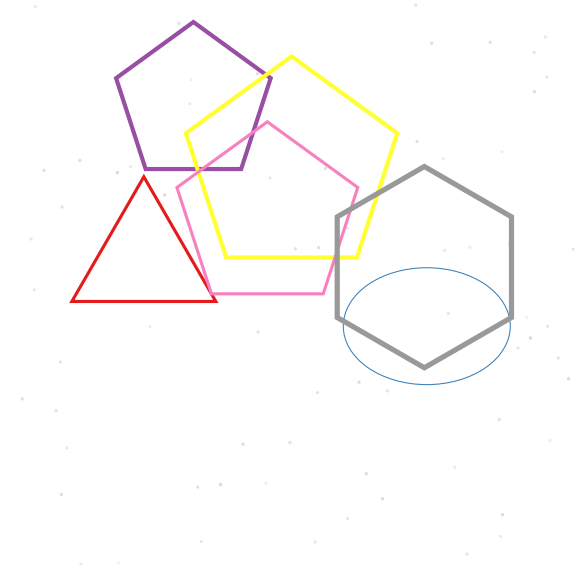[{"shape": "triangle", "thickness": 1.5, "radius": 0.72, "center": [0.249, 0.549]}, {"shape": "oval", "thickness": 0.5, "radius": 0.72, "center": [0.739, 0.434]}, {"shape": "pentagon", "thickness": 2, "radius": 0.7, "center": [0.335, 0.82]}, {"shape": "pentagon", "thickness": 2, "radius": 0.96, "center": [0.505, 0.709]}, {"shape": "pentagon", "thickness": 1.5, "radius": 0.82, "center": [0.463, 0.624]}, {"shape": "hexagon", "thickness": 2.5, "radius": 0.87, "center": [0.735, 0.537]}]